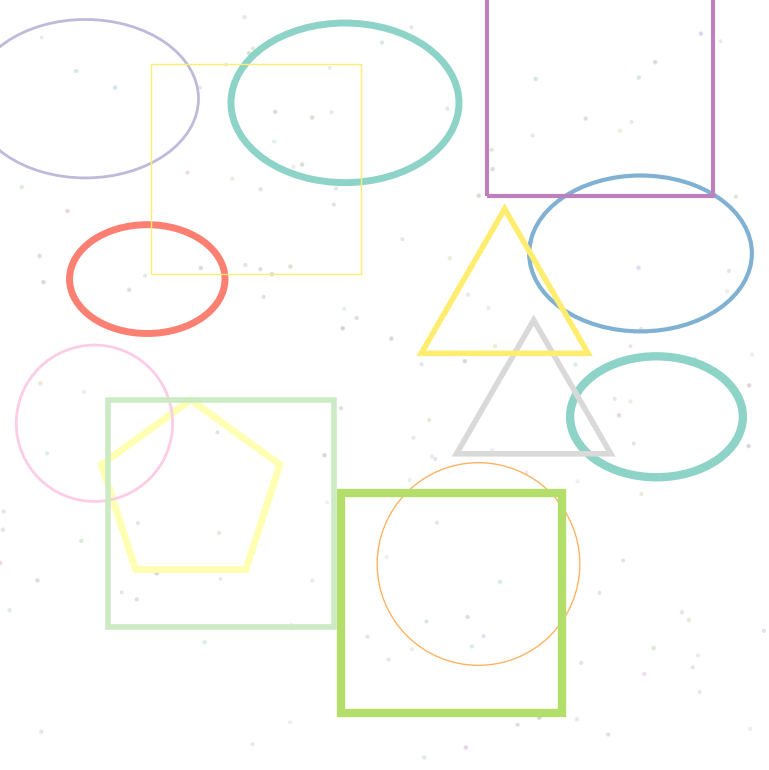[{"shape": "oval", "thickness": 3, "radius": 0.56, "center": [0.853, 0.459]}, {"shape": "oval", "thickness": 2.5, "radius": 0.74, "center": [0.448, 0.866]}, {"shape": "pentagon", "thickness": 2.5, "radius": 0.61, "center": [0.248, 0.359]}, {"shape": "oval", "thickness": 1, "radius": 0.73, "center": [0.111, 0.872]}, {"shape": "oval", "thickness": 2.5, "radius": 0.5, "center": [0.191, 0.638]}, {"shape": "oval", "thickness": 1.5, "radius": 0.72, "center": [0.832, 0.671]}, {"shape": "circle", "thickness": 0.5, "radius": 0.66, "center": [0.621, 0.268]}, {"shape": "square", "thickness": 3, "radius": 0.72, "center": [0.586, 0.217]}, {"shape": "circle", "thickness": 1, "radius": 0.51, "center": [0.123, 0.45]}, {"shape": "triangle", "thickness": 2, "radius": 0.58, "center": [0.693, 0.469]}, {"shape": "square", "thickness": 1.5, "radius": 0.73, "center": [0.78, 0.892]}, {"shape": "square", "thickness": 2, "radius": 0.74, "center": [0.287, 0.333]}, {"shape": "square", "thickness": 0.5, "radius": 0.68, "center": [0.333, 0.78]}, {"shape": "triangle", "thickness": 2, "radius": 0.63, "center": [0.655, 0.604]}]